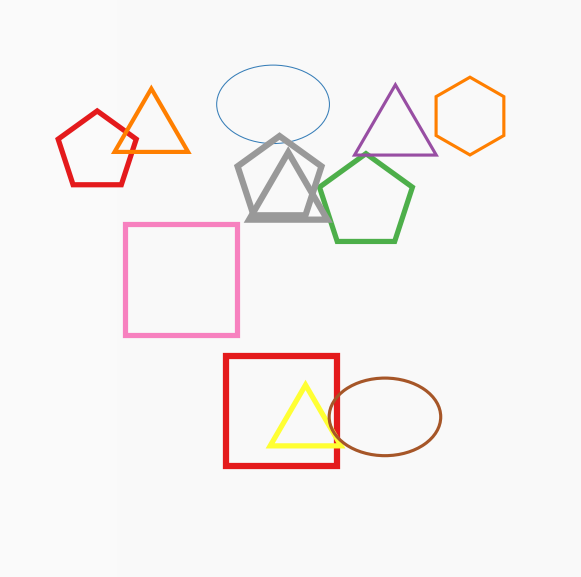[{"shape": "square", "thickness": 3, "radius": 0.48, "center": [0.484, 0.288]}, {"shape": "pentagon", "thickness": 2.5, "radius": 0.35, "center": [0.167, 0.736]}, {"shape": "oval", "thickness": 0.5, "radius": 0.49, "center": [0.47, 0.818]}, {"shape": "pentagon", "thickness": 2.5, "radius": 0.42, "center": [0.63, 0.649]}, {"shape": "triangle", "thickness": 1.5, "radius": 0.41, "center": [0.68, 0.771]}, {"shape": "hexagon", "thickness": 1.5, "radius": 0.34, "center": [0.809, 0.798]}, {"shape": "triangle", "thickness": 2, "radius": 0.37, "center": [0.26, 0.773]}, {"shape": "triangle", "thickness": 2.5, "radius": 0.35, "center": [0.526, 0.262]}, {"shape": "oval", "thickness": 1.5, "radius": 0.48, "center": [0.662, 0.277]}, {"shape": "square", "thickness": 2.5, "radius": 0.48, "center": [0.312, 0.515]}, {"shape": "triangle", "thickness": 3, "radius": 0.39, "center": [0.496, 0.658]}, {"shape": "pentagon", "thickness": 3, "radius": 0.38, "center": [0.481, 0.688]}]